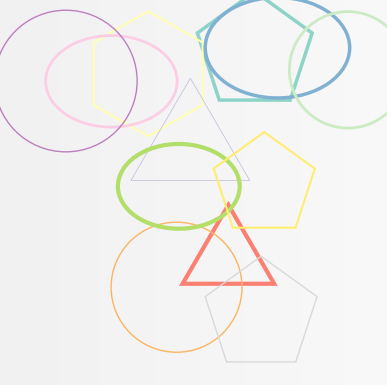[{"shape": "pentagon", "thickness": 2.5, "radius": 0.78, "center": [0.657, 0.866]}, {"shape": "hexagon", "thickness": 1.5, "radius": 0.81, "center": [0.382, 0.808]}, {"shape": "triangle", "thickness": 0.5, "radius": 0.89, "center": [0.491, 0.62]}, {"shape": "triangle", "thickness": 3, "radius": 0.68, "center": [0.589, 0.331]}, {"shape": "oval", "thickness": 2.5, "radius": 0.93, "center": [0.716, 0.876]}, {"shape": "circle", "thickness": 1, "radius": 0.84, "center": [0.456, 0.254]}, {"shape": "oval", "thickness": 3, "radius": 0.79, "center": [0.461, 0.516]}, {"shape": "oval", "thickness": 2, "radius": 0.85, "center": [0.287, 0.789]}, {"shape": "pentagon", "thickness": 1, "radius": 0.76, "center": [0.674, 0.183]}, {"shape": "circle", "thickness": 1, "radius": 0.92, "center": [0.17, 0.79]}, {"shape": "circle", "thickness": 2, "radius": 0.76, "center": [0.898, 0.819]}, {"shape": "pentagon", "thickness": 1.5, "radius": 0.69, "center": [0.682, 0.52]}]